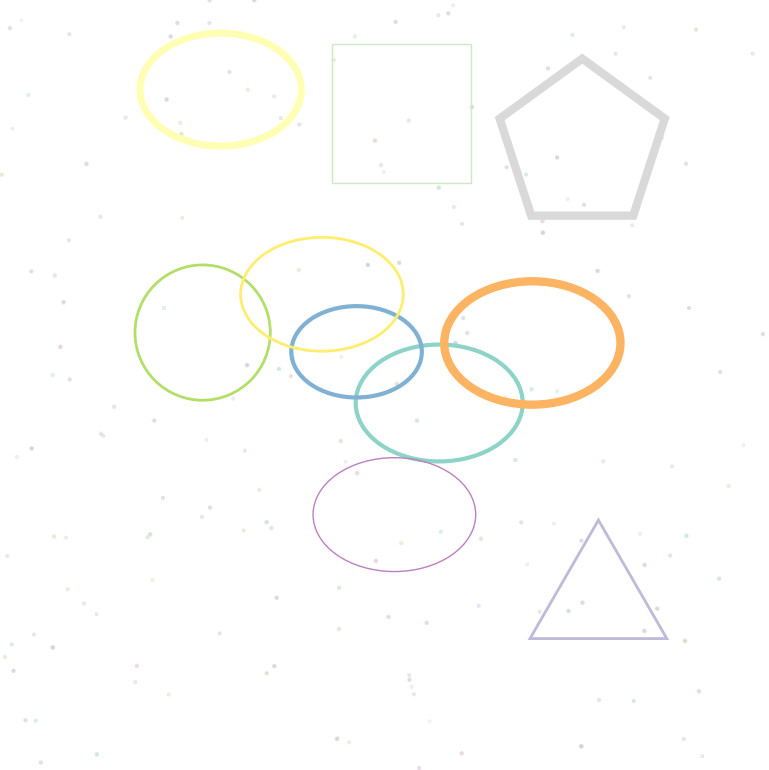[{"shape": "oval", "thickness": 1.5, "radius": 0.54, "center": [0.57, 0.477]}, {"shape": "oval", "thickness": 2.5, "radius": 0.52, "center": [0.287, 0.884]}, {"shape": "triangle", "thickness": 1, "radius": 0.51, "center": [0.777, 0.222]}, {"shape": "oval", "thickness": 1.5, "radius": 0.42, "center": [0.463, 0.543]}, {"shape": "oval", "thickness": 3, "radius": 0.57, "center": [0.691, 0.555]}, {"shape": "circle", "thickness": 1, "radius": 0.44, "center": [0.263, 0.568]}, {"shape": "pentagon", "thickness": 3, "radius": 0.56, "center": [0.756, 0.811]}, {"shape": "oval", "thickness": 0.5, "radius": 0.53, "center": [0.512, 0.332]}, {"shape": "square", "thickness": 0.5, "radius": 0.45, "center": [0.521, 0.853]}, {"shape": "oval", "thickness": 1, "radius": 0.53, "center": [0.418, 0.618]}]